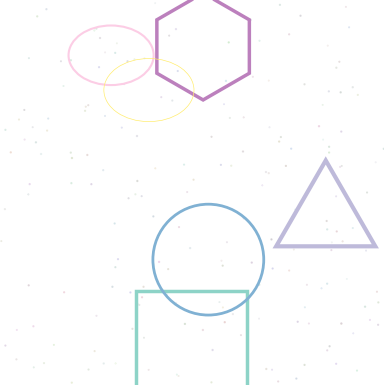[{"shape": "square", "thickness": 2.5, "radius": 0.72, "center": [0.497, 0.101]}, {"shape": "triangle", "thickness": 3, "radius": 0.74, "center": [0.846, 0.435]}, {"shape": "circle", "thickness": 2, "radius": 0.72, "center": [0.541, 0.326]}, {"shape": "oval", "thickness": 1.5, "radius": 0.55, "center": [0.289, 0.856]}, {"shape": "hexagon", "thickness": 2.5, "radius": 0.69, "center": [0.528, 0.879]}, {"shape": "oval", "thickness": 0.5, "radius": 0.59, "center": [0.387, 0.766]}]